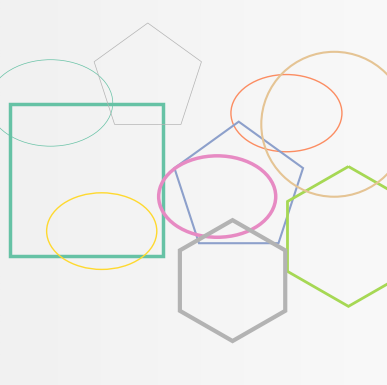[{"shape": "oval", "thickness": 0.5, "radius": 0.8, "center": [0.131, 0.733]}, {"shape": "square", "thickness": 2.5, "radius": 0.99, "center": [0.223, 0.533]}, {"shape": "oval", "thickness": 1, "radius": 0.72, "center": [0.739, 0.706]}, {"shape": "pentagon", "thickness": 1.5, "radius": 0.87, "center": [0.616, 0.509]}, {"shape": "oval", "thickness": 2.5, "radius": 0.76, "center": [0.56, 0.489]}, {"shape": "hexagon", "thickness": 2, "radius": 0.91, "center": [0.899, 0.386]}, {"shape": "oval", "thickness": 1, "radius": 0.71, "center": [0.262, 0.4]}, {"shape": "circle", "thickness": 1.5, "radius": 0.94, "center": [0.862, 0.677]}, {"shape": "hexagon", "thickness": 3, "radius": 0.78, "center": [0.6, 0.271]}, {"shape": "pentagon", "thickness": 0.5, "radius": 0.73, "center": [0.381, 0.795]}]